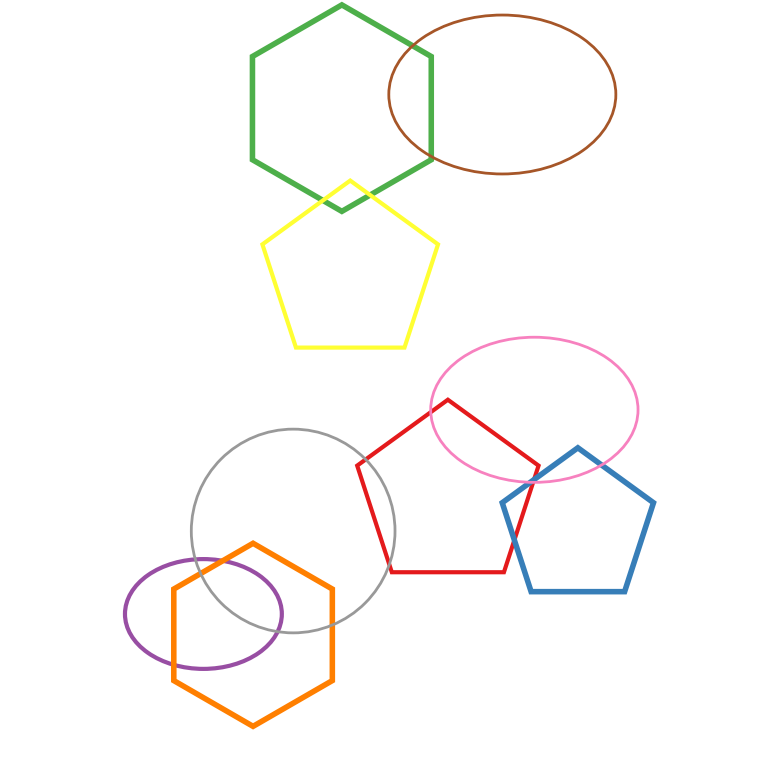[{"shape": "pentagon", "thickness": 1.5, "radius": 0.62, "center": [0.582, 0.357]}, {"shape": "pentagon", "thickness": 2, "radius": 0.52, "center": [0.75, 0.315]}, {"shape": "hexagon", "thickness": 2, "radius": 0.67, "center": [0.444, 0.86]}, {"shape": "oval", "thickness": 1.5, "radius": 0.51, "center": [0.264, 0.203]}, {"shape": "hexagon", "thickness": 2, "radius": 0.59, "center": [0.329, 0.176]}, {"shape": "pentagon", "thickness": 1.5, "radius": 0.6, "center": [0.455, 0.646]}, {"shape": "oval", "thickness": 1, "radius": 0.74, "center": [0.652, 0.877]}, {"shape": "oval", "thickness": 1, "radius": 0.67, "center": [0.694, 0.468]}, {"shape": "circle", "thickness": 1, "radius": 0.66, "center": [0.381, 0.31]}]